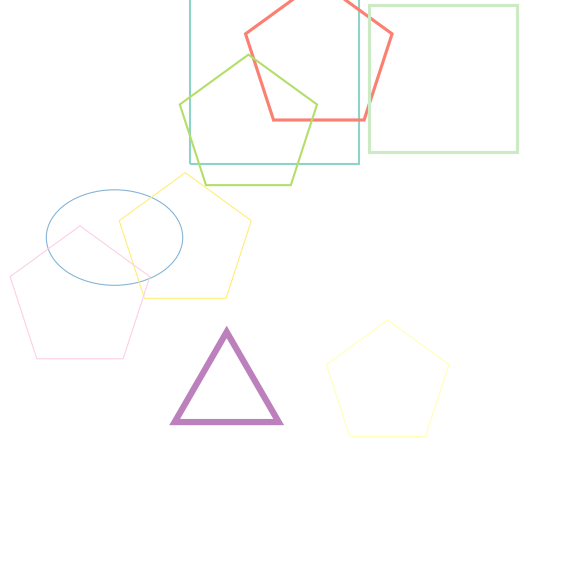[{"shape": "square", "thickness": 1, "radius": 0.73, "center": [0.475, 0.861]}, {"shape": "pentagon", "thickness": 0.5, "radius": 0.56, "center": [0.671, 0.333]}, {"shape": "pentagon", "thickness": 1.5, "radius": 0.67, "center": [0.552, 0.899]}, {"shape": "oval", "thickness": 0.5, "radius": 0.59, "center": [0.198, 0.588]}, {"shape": "pentagon", "thickness": 1, "radius": 0.62, "center": [0.43, 0.78]}, {"shape": "pentagon", "thickness": 0.5, "radius": 0.64, "center": [0.139, 0.481]}, {"shape": "triangle", "thickness": 3, "radius": 0.52, "center": [0.393, 0.32]}, {"shape": "square", "thickness": 1.5, "radius": 0.64, "center": [0.767, 0.863]}, {"shape": "pentagon", "thickness": 0.5, "radius": 0.6, "center": [0.321, 0.58]}]